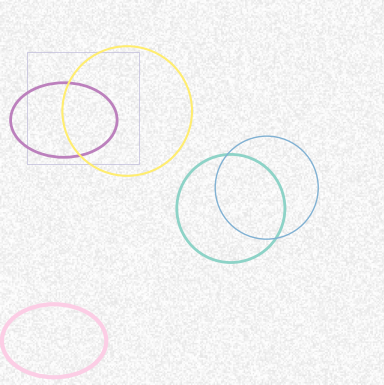[{"shape": "circle", "thickness": 2, "radius": 0.7, "center": [0.6, 0.459]}, {"shape": "square", "thickness": 0.5, "radius": 0.73, "center": [0.215, 0.72]}, {"shape": "circle", "thickness": 1, "radius": 0.67, "center": [0.693, 0.513]}, {"shape": "oval", "thickness": 3, "radius": 0.68, "center": [0.14, 0.115]}, {"shape": "oval", "thickness": 2, "radius": 0.69, "center": [0.166, 0.688]}, {"shape": "circle", "thickness": 1.5, "radius": 0.84, "center": [0.33, 0.712]}]